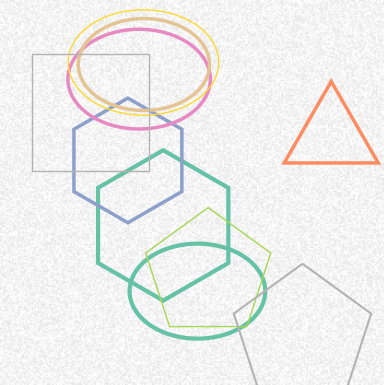[{"shape": "oval", "thickness": 3, "radius": 0.88, "center": [0.513, 0.244]}, {"shape": "hexagon", "thickness": 3, "radius": 0.98, "center": [0.424, 0.415]}, {"shape": "triangle", "thickness": 2.5, "radius": 0.71, "center": [0.86, 0.647]}, {"shape": "hexagon", "thickness": 2.5, "radius": 0.81, "center": [0.332, 0.583]}, {"shape": "oval", "thickness": 2.5, "radius": 0.93, "center": [0.361, 0.794]}, {"shape": "pentagon", "thickness": 1, "radius": 0.85, "center": [0.541, 0.29]}, {"shape": "oval", "thickness": 1, "radius": 0.98, "center": [0.373, 0.838]}, {"shape": "oval", "thickness": 2.5, "radius": 0.85, "center": [0.374, 0.832]}, {"shape": "pentagon", "thickness": 1.5, "radius": 0.94, "center": [0.786, 0.127]}, {"shape": "square", "thickness": 1, "radius": 0.76, "center": [0.235, 0.707]}]